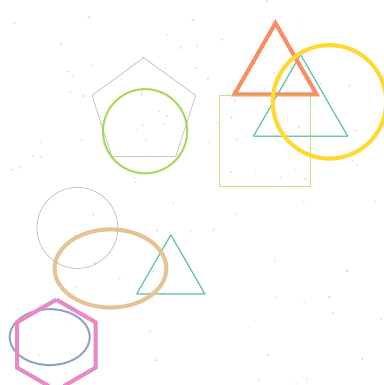[{"shape": "triangle", "thickness": 1, "radius": 0.71, "center": [0.781, 0.717]}, {"shape": "triangle", "thickness": 1, "radius": 0.51, "center": [0.444, 0.288]}, {"shape": "triangle", "thickness": 3, "radius": 0.62, "center": [0.716, 0.817]}, {"shape": "oval", "thickness": 1.5, "radius": 0.52, "center": [0.129, 0.124]}, {"shape": "hexagon", "thickness": 3, "radius": 0.59, "center": [0.146, 0.104]}, {"shape": "circle", "thickness": 1.5, "radius": 0.55, "center": [0.377, 0.659]}, {"shape": "square", "thickness": 0.5, "radius": 0.59, "center": [0.687, 0.634]}, {"shape": "circle", "thickness": 3, "radius": 0.74, "center": [0.856, 0.735]}, {"shape": "oval", "thickness": 3, "radius": 0.72, "center": [0.287, 0.303]}, {"shape": "pentagon", "thickness": 0.5, "radius": 0.71, "center": [0.374, 0.708]}, {"shape": "circle", "thickness": 0.5, "radius": 0.53, "center": [0.201, 0.408]}]